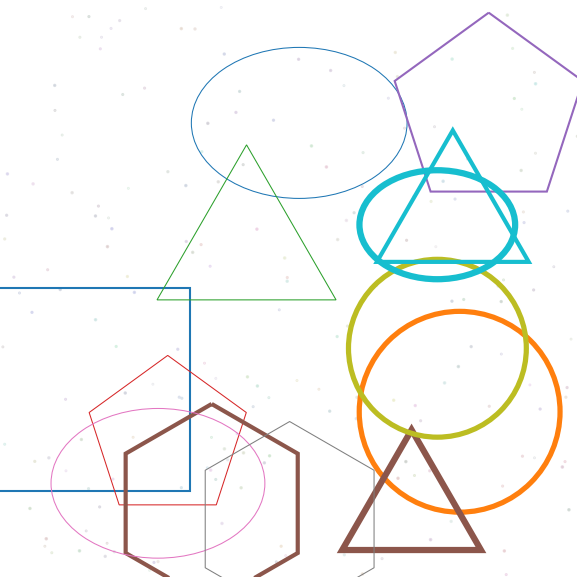[{"shape": "oval", "thickness": 0.5, "radius": 0.93, "center": [0.518, 0.786]}, {"shape": "square", "thickness": 1, "radius": 0.88, "center": [0.153, 0.324]}, {"shape": "circle", "thickness": 2.5, "radius": 0.87, "center": [0.796, 0.286]}, {"shape": "triangle", "thickness": 0.5, "radius": 0.89, "center": [0.427, 0.569]}, {"shape": "pentagon", "thickness": 0.5, "radius": 0.72, "center": [0.29, 0.241]}, {"shape": "pentagon", "thickness": 1, "radius": 0.86, "center": [0.846, 0.806]}, {"shape": "hexagon", "thickness": 2, "radius": 0.86, "center": [0.367, 0.128]}, {"shape": "triangle", "thickness": 3, "radius": 0.69, "center": [0.713, 0.116]}, {"shape": "oval", "thickness": 0.5, "radius": 0.93, "center": [0.274, 0.162]}, {"shape": "hexagon", "thickness": 0.5, "radius": 0.84, "center": [0.502, 0.1]}, {"shape": "circle", "thickness": 2.5, "radius": 0.77, "center": [0.757, 0.396]}, {"shape": "triangle", "thickness": 2, "radius": 0.76, "center": [0.784, 0.622]}, {"shape": "oval", "thickness": 3, "radius": 0.67, "center": [0.757, 0.61]}]